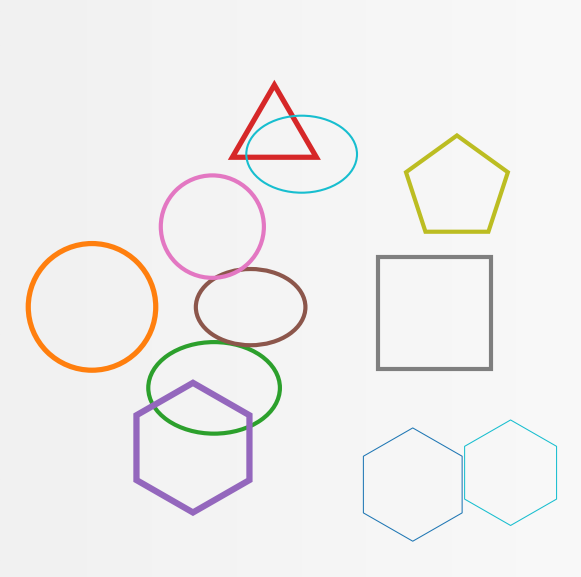[{"shape": "hexagon", "thickness": 0.5, "radius": 0.49, "center": [0.71, 0.16]}, {"shape": "circle", "thickness": 2.5, "radius": 0.55, "center": [0.158, 0.468]}, {"shape": "oval", "thickness": 2, "radius": 0.57, "center": [0.368, 0.327]}, {"shape": "triangle", "thickness": 2.5, "radius": 0.42, "center": [0.472, 0.769]}, {"shape": "hexagon", "thickness": 3, "radius": 0.56, "center": [0.332, 0.224]}, {"shape": "oval", "thickness": 2, "radius": 0.47, "center": [0.431, 0.467]}, {"shape": "circle", "thickness": 2, "radius": 0.44, "center": [0.365, 0.607]}, {"shape": "square", "thickness": 2, "radius": 0.48, "center": [0.747, 0.457]}, {"shape": "pentagon", "thickness": 2, "radius": 0.46, "center": [0.786, 0.672]}, {"shape": "hexagon", "thickness": 0.5, "radius": 0.46, "center": [0.878, 0.181]}, {"shape": "oval", "thickness": 1, "radius": 0.48, "center": [0.519, 0.732]}]